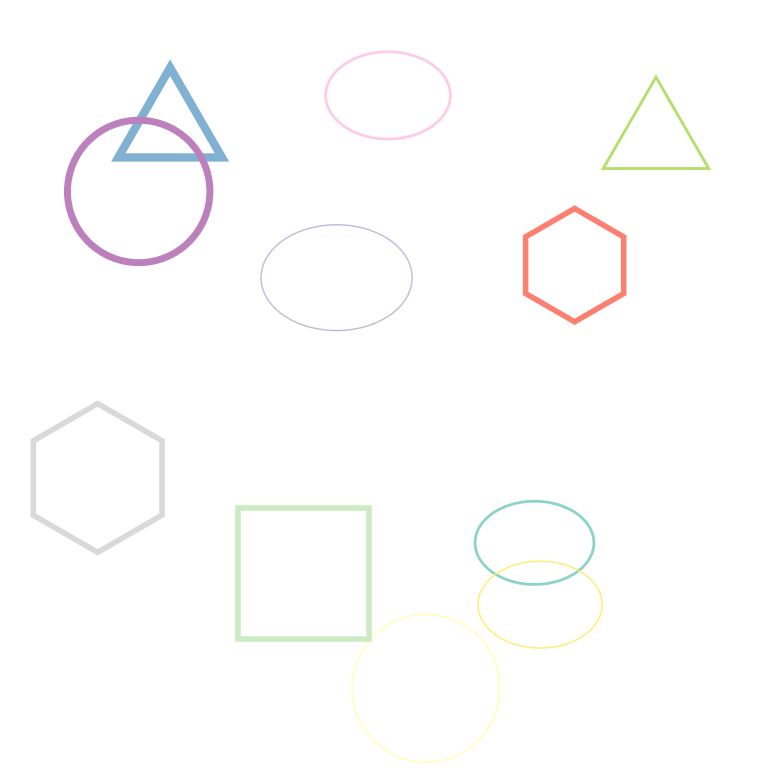[{"shape": "oval", "thickness": 1, "radius": 0.39, "center": [0.694, 0.295]}, {"shape": "circle", "thickness": 0.5, "radius": 0.48, "center": [0.553, 0.106]}, {"shape": "oval", "thickness": 0.5, "radius": 0.49, "center": [0.437, 0.639]}, {"shape": "hexagon", "thickness": 2, "radius": 0.37, "center": [0.746, 0.656]}, {"shape": "triangle", "thickness": 3, "radius": 0.39, "center": [0.221, 0.834]}, {"shape": "triangle", "thickness": 1, "radius": 0.4, "center": [0.852, 0.821]}, {"shape": "oval", "thickness": 1, "radius": 0.4, "center": [0.504, 0.876]}, {"shape": "hexagon", "thickness": 2, "radius": 0.48, "center": [0.127, 0.379]}, {"shape": "circle", "thickness": 2.5, "radius": 0.46, "center": [0.18, 0.751]}, {"shape": "square", "thickness": 2, "radius": 0.42, "center": [0.395, 0.256]}, {"shape": "oval", "thickness": 0.5, "radius": 0.4, "center": [0.701, 0.215]}]